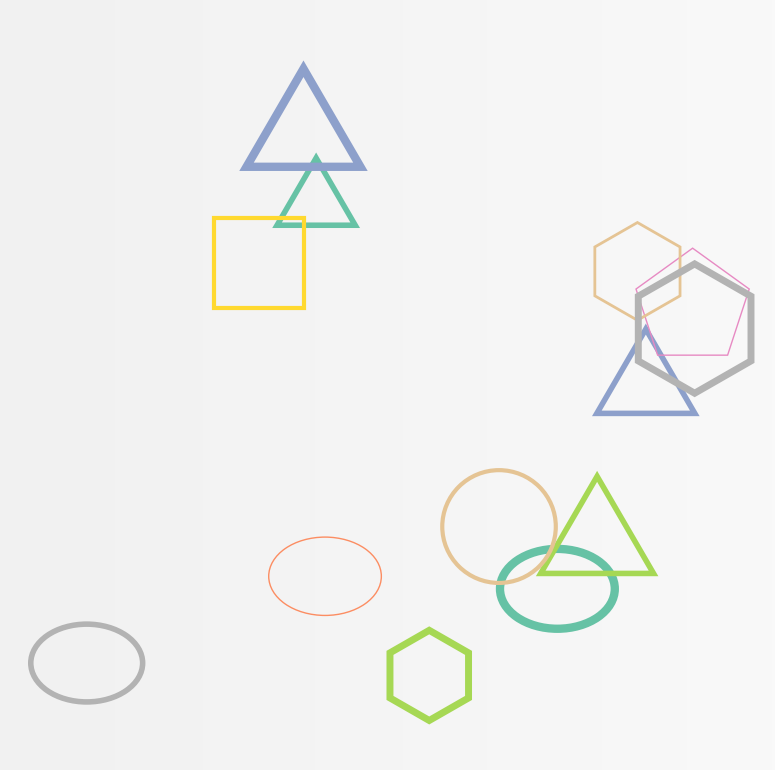[{"shape": "triangle", "thickness": 2, "radius": 0.29, "center": [0.408, 0.737]}, {"shape": "oval", "thickness": 3, "radius": 0.37, "center": [0.719, 0.235]}, {"shape": "oval", "thickness": 0.5, "radius": 0.36, "center": [0.419, 0.252]}, {"shape": "triangle", "thickness": 2, "radius": 0.36, "center": [0.833, 0.5]}, {"shape": "triangle", "thickness": 3, "radius": 0.42, "center": [0.392, 0.826]}, {"shape": "pentagon", "thickness": 0.5, "radius": 0.38, "center": [0.894, 0.601]}, {"shape": "hexagon", "thickness": 2.5, "radius": 0.29, "center": [0.554, 0.123]}, {"shape": "triangle", "thickness": 2, "radius": 0.42, "center": [0.77, 0.297]}, {"shape": "square", "thickness": 1.5, "radius": 0.29, "center": [0.334, 0.658]}, {"shape": "circle", "thickness": 1.5, "radius": 0.37, "center": [0.644, 0.316]}, {"shape": "hexagon", "thickness": 1, "radius": 0.32, "center": [0.823, 0.648]}, {"shape": "oval", "thickness": 2, "radius": 0.36, "center": [0.112, 0.139]}, {"shape": "hexagon", "thickness": 2.5, "radius": 0.42, "center": [0.896, 0.573]}]